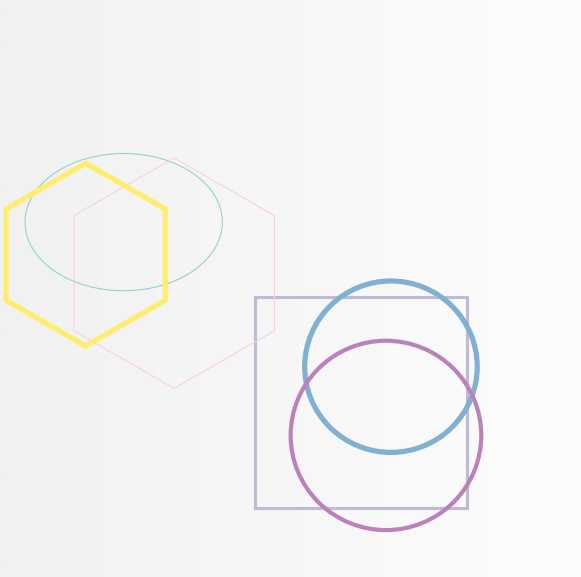[{"shape": "oval", "thickness": 0.5, "radius": 0.85, "center": [0.213, 0.614]}, {"shape": "square", "thickness": 1.5, "radius": 0.91, "center": [0.621, 0.302]}, {"shape": "circle", "thickness": 2.5, "radius": 0.74, "center": [0.673, 0.364]}, {"shape": "hexagon", "thickness": 0.5, "radius": 1.0, "center": [0.3, 0.526]}, {"shape": "circle", "thickness": 2, "radius": 0.82, "center": [0.664, 0.245]}, {"shape": "hexagon", "thickness": 2.5, "radius": 0.79, "center": [0.147, 0.558]}]